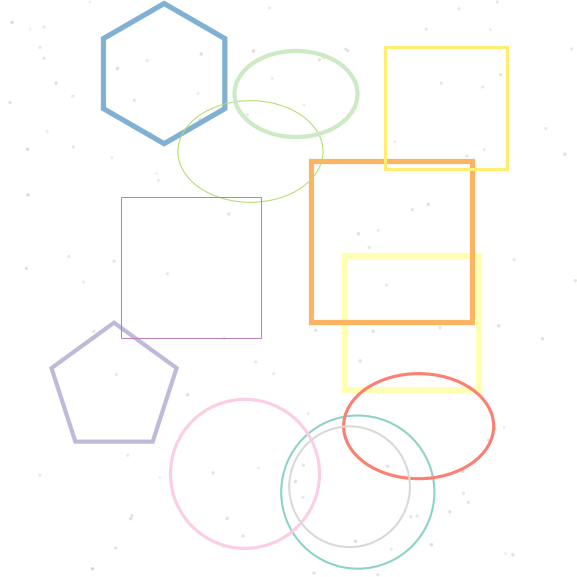[{"shape": "circle", "thickness": 1, "radius": 0.66, "center": [0.62, 0.147]}, {"shape": "square", "thickness": 3, "radius": 0.58, "center": [0.713, 0.44]}, {"shape": "pentagon", "thickness": 2, "radius": 0.57, "center": [0.197, 0.327]}, {"shape": "oval", "thickness": 1.5, "radius": 0.65, "center": [0.725, 0.261]}, {"shape": "hexagon", "thickness": 2.5, "radius": 0.61, "center": [0.284, 0.872]}, {"shape": "square", "thickness": 2.5, "radius": 0.7, "center": [0.678, 0.581]}, {"shape": "oval", "thickness": 0.5, "radius": 0.63, "center": [0.434, 0.737]}, {"shape": "circle", "thickness": 1.5, "radius": 0.65, "center": [0.424, 0.179]}, {"shape": "circle", "thickness": 1, "radius": 0.52, "center": [0.605, 0.156]}, {"shape": "square", "thickness": 0.5, "radius": 0.61, "center": [0.331, 0.536]}, {"shape": "oval", "thickness": 2, "radius": 0.53, "center": [0.513, 0.836]}, {"shape": "square", "thickness": 1.5, "radius": 0.53, "center": [0.772, 0.812]}]